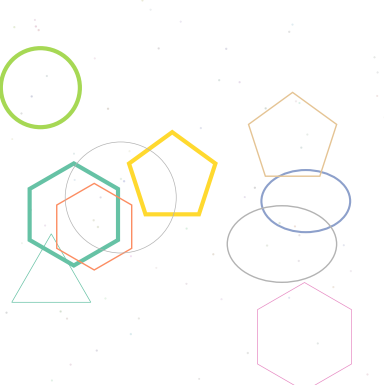[{"shape": "hexagon", "thickness": 3, "radius": 0.66, "center": [0.192, 0.443]}, {"shape": "triangle", "thickness": 0.5, "radius": 0.59, "center": [0.133, 0.274]}, {"shape": "hexagon", "thickness": 1, "radius": 0.56, "center": [0.245, 0.411]}, {"shape": "oval", "thickness": 1.5, "radius": 0.58, "center": [0.794, 0.478]}, {"shape": "hexagon", "thickness": 0.5, "radius": 0.71, "center": [0.791, 0.125]}, {"shape": "circle", "thickness": 3, "radius": 0.51, "center": [0.105, 0.772]}, {"shape": "pentagon", "thickness": 3, "radius": 0.59, "center": [0.447, 0.539]}, {"shape": "pentagon", "thickness": 1, "radius": 0.6, "center": [0.76, 0.64]}, {"shape": "oval", "thickness": 1, "radius": 0.71, "center": [0.732, 0.366]}, {"shape": "circle", "thickness": 0.5, "radius": 0.72, "center": [0.314, 0.487]}]